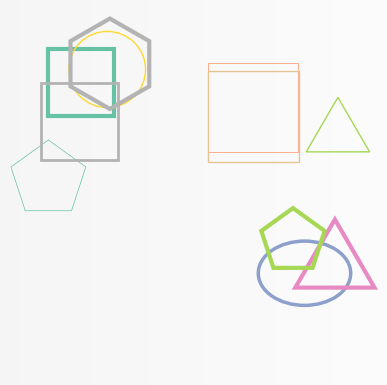[{"shape": "square", "thickness": 3, "radius": 0.43, "center": [0.209, 0.786]}, {"shape": "pentagon", "thickness": 0.5, "radius": 0.51, "center": [0.125, 0.535]}, {"shape": "square", "thickness": 0.5, "radius": 0.58, "center": [0.653, 0.72]}, {"shape": "oval", "thickness": 2.5, "radius": 0.6, "center": [0.786, 0.29]}, {"shape": "triangle", "thickness": 3, "radius": 0.59, "center": [0.864, 0.312]}, {"shape": "pentagon", "thickness": 3, "radius": 0.43, "center": [0.756, 0.374]}, {"shape": "triangle", "thickness": 1, "radius": 0.47, "center": [0.872, 0.653]}, {"shape": "circle", "thickness": 1, "radius": 0.49, "center": [0.277, 0.82]}, {"shape": "square", "thickness": 1, "radius": 0.59, "center": [0.655, 0.698]}, {"shape": "square", "thickness": 2, "radius": 0.5, "center": [0.205, 0.684]}, {"shape": "hexagon", "thickness": 3, "radius": 0.59, "center": [0.283, 0.834]}]